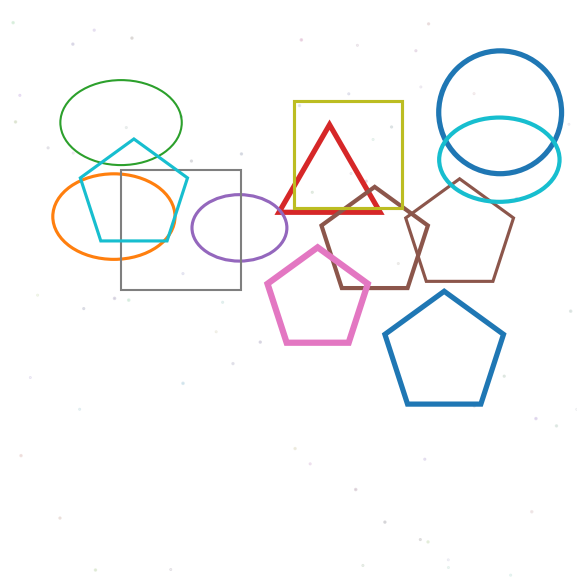[{"shape": "pentagon", "thickness": 2.5, "radius": 0.54, "center": [0.769, 0.387]}, {"shape": "circle", "thickness": 2.5, "radius": 0.53, "center": [0.866, 0.805]}, {"shape": "oval", "thickness": 1.5, "radius": 0.53, "center": [0.197, 0.624]}, {"shape": "oval", "thickness": 1, "radius": 0.53, "center": [0.21, 0.787]}, {"shape": "triangle", "thickness": 2.5, "radius": 0.51, "center": [0.571, 0.682]}, {"shape": "oval", "thickness": 1.5, "radius": 0.41, "center": [0.415, 0.605]}, {"shape": "pentagon", "thickness": 2, "radius": 0.48, "center": [0.649, 0.579]}, {"shape": "pentagon", "thickness": 1.5, "radius": 0.49, "center": [0.796, 0.591]}, {"shape": "pentagon", "thickness": 3, "radius": 0.46, "center": [0.55, 0.48]}, {"shape": "square", "thickness": 1, "radius": 0.52, "center": [0.314, 0.601]}, {"shape": "square", "thickness": 1.5, "radius": 0.46, "center": [0.603, 0.732]}, {"shape": "oval", "thickness": 2, "radius": 0.52, "center": [0.865, 0.723]}, {"shape": "pentagon", "thickness": 1.5, "radius": 0.49, "center": [0.232, 0.661]}]